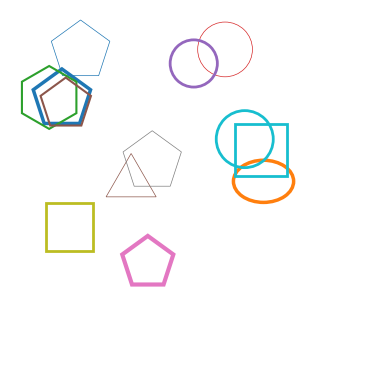[{"shape": "pentagon", "thickness": 0.5, "radius": 0.4, "center": [0.209, 0.868]}, {"shape": "pentagon", "thickness": 2.5, "radius": 0.39, "center": [0.161, 0.743]}, {"shape": "oval", "thickness": 2.5, "radius": 0.39, "center": [0.684, 0.529]}, {"shape": "hexagon", "thickness": 1.5, "radius": 0.41, "center": [0.128, 0.747]}, {"shape": "circle", "thickness": 0.5, "radius": 0.36, "center": [0.585, 0.872]}, {"shape": "circle", "thickness": 2, "radius": 0.31, "center": [0.503, 0.835]}, {"shape": "pentagon", "thickness": 1.5, "radius": 0.34, "center": [0.171, 0.73]}, {"shape": "triangle", "thickness": 0.5, "radius": 0.38, "center": [0.341, 0.526]}, {"shape": "pentagon", "thickness": 3, "radius": 0.35, "center": [0.384, 0.317]}, {"shape": "pentagon", "thickness": 0.5, "radius": 0.4, "center": [0.395, 0.581]}, {"shape": "square", "thickness": 2, "radius": 0.31, "center": [0.181, 0.41]}, {"shape": "circle", "thickness": 2, "radius": 0.37, "center": [0.636, 0.639]}, {"shape": "square", "thickness": 2, "radius": 0.34, "center": [0.678, 0.609]}]